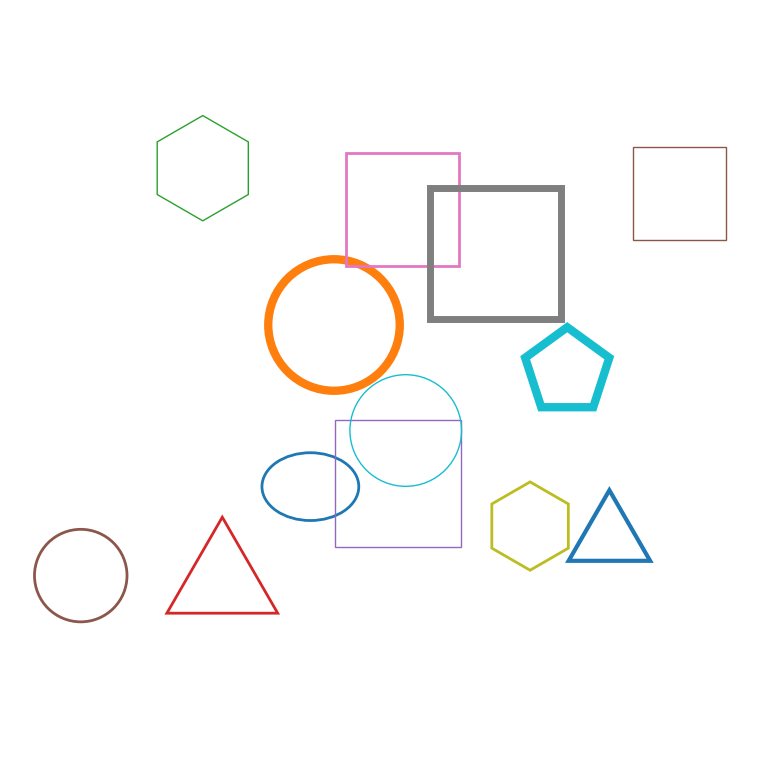[{"shape": "oval", "thickness": 1, "radius": 0.31, "center": [0.403, 0.368]}, {"shape": "triangle", "thickness": 1.5, "radius": 0.31, "center": [0.791, 0.302]}, {"shape": "circle", "thickness": 3, "radius": 0.43, "center": [0.434, 0.578]}, {"shape": "hexagon", "thickness": 0.5, "radius": 0.34, "center": [0.263, 0.782]}, {"shape": "triangle", "thickness": 1, "radius": 0.42, "center": [0.289, 0.245]}, {"shape": "square", "thickness": 0.5, "radius": 0.41, "center": [0.517, 0.373]}, {"shape": "circle", "thickness": 1, "radius": 0.3, "center": [0.105, 0.252]}, {"shape": "square", "thickness": 0.5, "radius": 0.3, "center": [0.882, 0.748]}, {"shape": "square", "thickness": 1, "radius": 0.37, "center": [0.523, 0.728]}, {"shape": "square", "thickness": 2.5, "radius": 0.43, "center": [0.643, 0.671]}, {"shape": "hexagon", "thickness": 1, "radius": 0.29, "center": [0.688, 0.317]}, {"shape": "circle", "thickness": 0.5, "radius": 0.36, "center": [0.527, 0.441]}, {"shape": "pentagon", "thickness": 3, "radius": 0.29, "center": [0.737, 0.518]}]